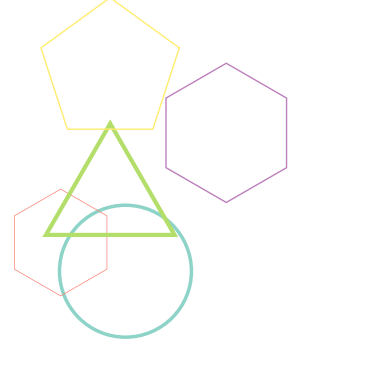[{"shape": "circle", "thickness": 2.5, "radius": 0.86, "center": [0.326, 0.296]}, {"shape": "hexagon", "thickness": 0.5, "radius": 0.69, "center": [0.158, 0.37]}, {"shape": "triangle", "thickness": 3, "radius": 0.96, "center": [0.286, 0.486]}, {"shape": "hexagon", "thickness": 1, "radius": 0.9, "center": [0.588, 0.655]}, {"shape": "pentagon", "thickness": 1, "radius": 0.94, "center": [0.286, 0.817]}]